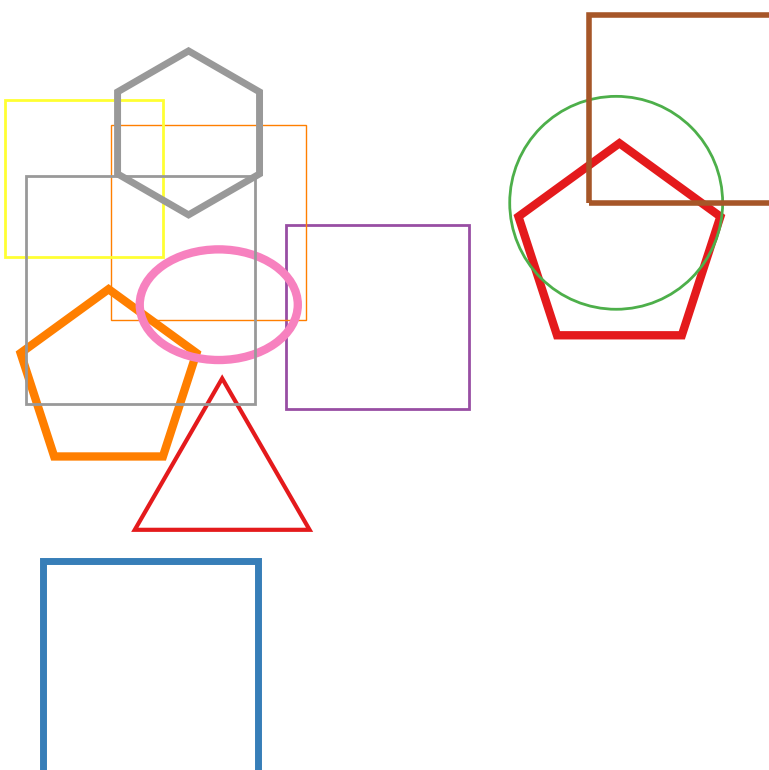[{"shape": "triangle", "thickness": 1.5, "radius": 0.66, "center": [0.289, 0.377]}, {"shape": "pentagon", "thickness": 3, "radius": 0.69, "center": [0.804, 0.676]}, {"shape": "square", "thickness": 2.5, "radius": 0.7, "center": [0.195, 0.132]}, {"shape": "circle", "thickness": 1, "radius": 0.69, "center": [0.8, 0.737]}, {"shape": "square", "thickness": 1, "radius": 0.6, "center": [0.49, 0.589]}, {"shape": "pentagon", "thickness": 3, "radius": 0.6, "center": [0.141, 0.504]}, {"shape": "square", "thickness": 0.5, "radius": 0.63, "center": [0.271, 0.711]}, {"shape": "square", "thickness": 1, "radius": 0.51, "center": [0.109, 0.768]}, {"shape": "square", "thickness": 2, "radius": 0.61, "center": [0.887, 0.859]}, {"shape": "oval", "thickness": 3, "radius": 0.51, "center": [0.284, 0.604]}, {"shape": "square", "thickness": 1, "radius": 0.74, "center": [0.183, 0.623]}, {"shape": "hexagon", "thickness": 2.5, "radius": 0.53, "center": [0.245, 0.827]}]